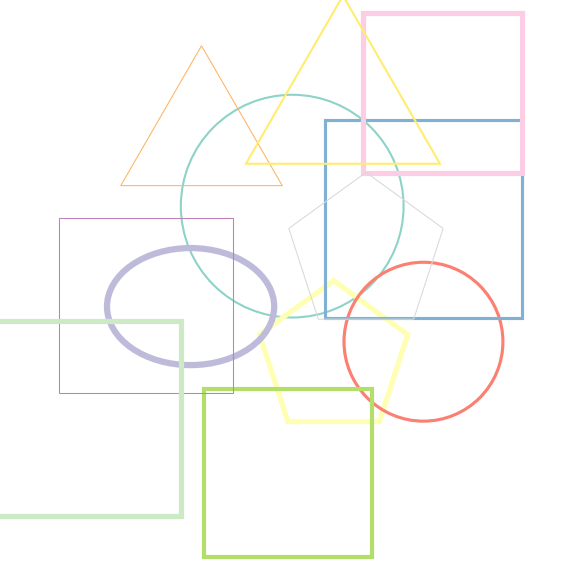[{"shape": "circle", "thickness": 1, "radius": 0.96, "center": [0.506, 0.642]}, {"shape": "pentagon", "thickness": 2.5, "radius": 0.67, "center": [0.578, 0.378]}, {"shape": "oval", "thickness": 3, "radius": 0.72, "center": [0.33, 0.468]}, {"shape": "circle", "thickness": 1.5, "radius": 0.69, "center": [0.733, 0.407]}, {"shape": "square", "thickness": 1.5, "radius": 0.85, "center": [0.734, 0.62]}, {"shape": "triangle", "thickness": 0.5, "radius": 0.81, "center": [0.349, 0.758]}, {"shape": "square", "thickness": 2, "radius": 0.73, "center": [0.499, 0.18]}, {"shape": "square", "thickness": 2.5, "radius": 0.69, "center": [0.766, 0.838]}, {"shape": "pentagon", "thickness": 0.5, "radius": 0.7, "center": [0.634, 0.56]}, {"shape": "square", "thickness": 0.5, "radius": 0.75, "center": [0.252, 0.47]}, {"shape": "square", "thickness": 2.5, "radius": 0.84, "center": [0.146, 0.275]}, {"shape": "triangle", "thickness": 1, "radius": 0.97, "center": [0.594, 0.813]}]